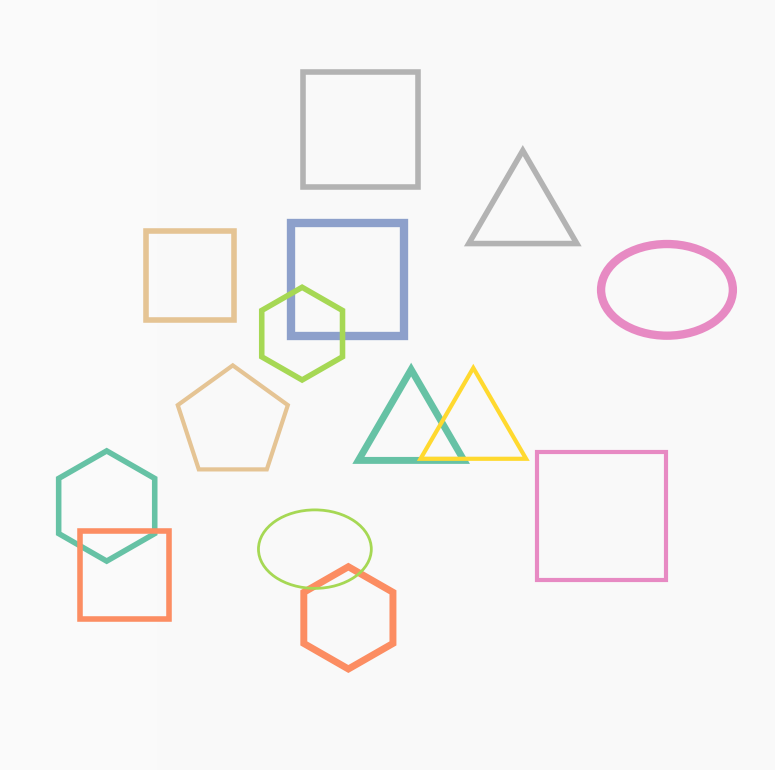[{"shape": "hexagon", "thickness": 2, "radius": 0.36, "center": [0.138, 0.343]}, {"shape": "triangle", "thickness": 2.5, "radius": 0.39, "center": [0.531, 0.441]}, {"shape": "hexagon", "thickness": 2.5, "radius": 0.33, "center": [0.45, 0.198]}, {"shape": "square", "thickness": 2, "radius": 0.29, "center": [0.161, 0.253]}, {"shape": "square", "thickness": 3, "radius": 0.37, "center": [0.449, 0.637]}, {"shape": "square", "thickness": 1.5, "radius": 0.42, "center": [0.776, 0.33]}, {"shape": "oval", "thickness": 3, "radius": 0.43, "center": [0.861, 0.624]}, {"shape": "hexagon", "thickness": 2, "radius": 0.3, "center": [0.39, 0.567]}, {"shape": "oval", "thickness": 1, "radius": 0.36, "center": [0.406, 0.287]}, {"shape": "triangle", "thickness": 1.5, "radius": 0.39, "center": [0.611, 0.443]}, {"shape": "square", "thickness": 2, "radius": 0.29, "center": [0.245, 0.642]}, {"shape": "pentagon", "thickness": 1.5, "radius": 0.37, "center": [0.3, 0.451]}, {"shape": "triangle", "thickness": 2, "radius": 0.4, "center": [0.675, 0.724]}, {"shape": "square", "thickness": 2, "radius": 0.37, "center": [0.465, 0.832]}]